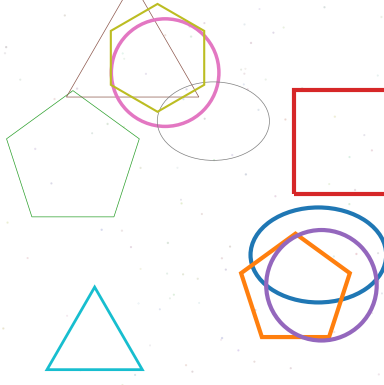[{"shape": "oval", "thickness": 3, "radius": 0.88, "center": [0.827, 0.338]}, {"shape": "pentagon", "thickness": 3, "radius": 0.74, "center": [0.767, 0.245]}, {"shape": "pentagon", "thickness": 0.5, "radius": 0.91, "center": [0.189, 0.583]}, {"shape": "square", "thickness": 3, "radius": 0.67, "center": [0.899, 0.631]}, {"shape": "circle", "thickness": 3, "radius": 0.72, "center": [0.835, 0.259]}, {"shape": "triangle", "thickness": 0.5, "radius": 0.99, "center": [0.345, 0.847]}, {"shape": "circle", "thickness": 2.5, "radius": 0.7, "center": [0.429, 0.811]}, {"shape": "oval", "thickness": 0.5, "radius": 0.73, "center": [0.554, 0.685]}, {"shape": "hexagon", "thickness": 1.5, "radius": 0.7, "center": [0.409, 0.85]}, {"shape": "triangle", "thickness": 2, "radius": 0.71, "center": [0.246, 0.111]}]